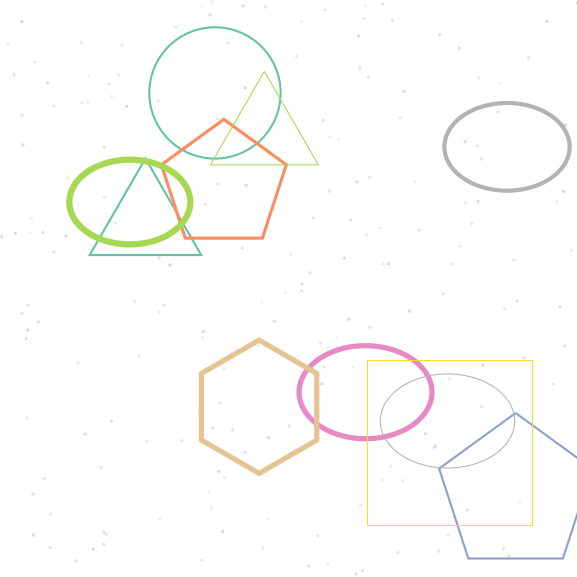[{"shape": "triangle", "thickness": 1, "radius": 0.56, "center": [0.252, 0.613]}, {"shape": "circle", "thickness": 1, "radius": 0.57, "center": [0.372, 0.838]}, {"shape": "pentagon", "thickness": 1.5, "radius": 0.57, "center": [0.388, 0.679]}, {"shape": "pentagon", "thickness": 1, "radius": 0.7, "center": [0.893, 0.145]}, {"shape": "oval", "thickness": 2.5, "radius": 0.58, "center": [0.633, 0.32]}, {"shape": "oval", "thickness": 3, "radius": 0.52, "center": [0.225, 0.649]}, {"shape": "triangle", "thickness": 0.5, "radius": 0.54, "center": [0.458, 0.768]}, {"shape": "square", "thickness": 0.5, "radius": 0.72, "center": [0.778, 0.233]}, {"shape": "hexagon", "thickness": 2.5, "radius": 0.58, "center": [0.449, 0.295]}, {"shape": "oval", "thickness": 0.5, "radius": 0.58, "center": [0.775, 0.27]}, {"shape": "oval", "thickness": 2, "radius": 0.54, "center": [0.878, 0.745]}]